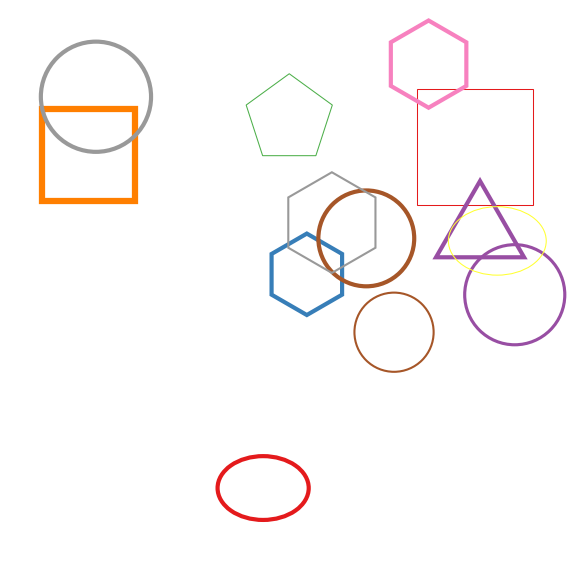[{"shape": "square", "thickness": 0.5, "radius": 0.5, "center": [0.823, 0.744]}, {"shape": "oval", "thickness": 2, "radius": 0.39, "center": [0.456, 0.154]}, {"shape": "hexagon", "thickness": 2, "radius": 0.35, "center": [0.531, 0.524]}, {"shape": "pentagon", "thickness": 0.5, "radius": 0.39, "center": [0.501, 0.793]}, {"shape": "circle", "thickness": 1.5, "radius": 0.43, "center": [0.891, 0.489]}, {"shape": "triangle", "thickness": 2, "radius": 0.44, "center": [0.831, 0.598]}, {"shape": "square", "thickness": 3, "radius": 0.4, "center": [0.153, 0.73]}, {"shape": "oval", "thickness": 0.5, "radius": 0.42, "center": [0.861, 0.582]}, {"shape": "circle", "thickness": 2, "radius": 0.42, "center": [0.634, 0.586]}, {"shape": "circle", "thickness": 1, "radius": 0.34, "center": [0.682, 0.424]}, {"shape": "hexagon", "thickness": 2, "radius": 0.38, "center": [0.742, 0.888]}, {"shape": "circle", "thickness": 2, "radius": 0.48, "center": [0.166, 0.832]}, {"shape": "hexagon", "thickness": 1, "radius": 0.44, "center": [0.575, 0.614]}]